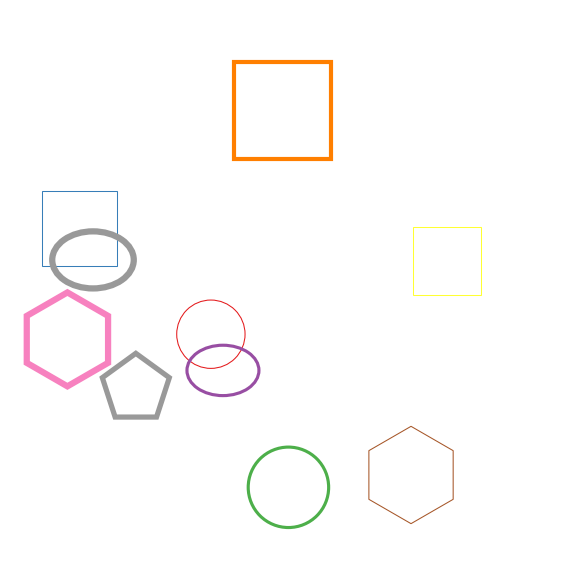[{"shape": "circle", "thickness": 0.5, "radius": 0.3, "center": [0.365, 0.42]}, {"shape": "square", "thickness": 0.5, "radius": 0.32, "center": [0.138, 0.603]}, {"shape": "circle", "thickness": 1.5, "radius": 0.35, "center": [0.499, 0.155]}, {"shape": "oval", "thickness": 1.5, "radius": 0.31, "center": [0.386, 0.358]}, {"shape": "square", "thickness": 2, "radius": 0.42, "center": [0.489, 0.807]}, {"shape": "square", "thickness": 0.5, "radius": 0.3, "center": [0.774, 0.547]}, {"shape": "hexagon", "thickness": 0.5, "radius": 0.42, "center": [0.712, 0.177]}, {"shape": "hexagon", "thickness": 3, "radius": 0.41, "center": [0.117, 0.411]}, {"shape": "oval", "thickness": 3, "radius": 0.35, "center": [0.161, 0.549]}, {"shape": "pentagon", "thickness": 2.5, "radius": 0.3, "center": [0.235, 0.326]}]